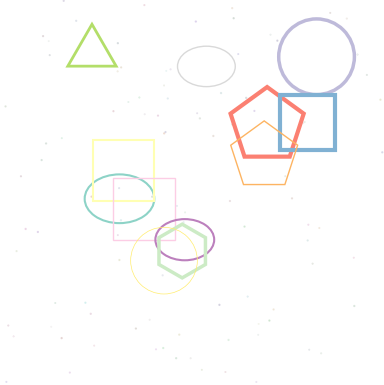[{"shape": "oval", "thickness": 1.5, "radius": 0.45, "center": [0.31, 0.484]}, {"shape": "square", "thickness": 1.5, "radius": 0.4, "center": [0.321, 0.557]}, {"shape": "circle", "thickness": 2.5, "radius": 0.49, "center": [0.822, 0.853]}, {"shape": "pentagon", "thickness": 3, "radius": 0.5, "center": [0.694, 0.674]}, {"shape": "square", "thickness": 3, "radius": 0.35, "center": [0.799, 0.682]}, {"shape": "pentagon", "thickness": 1, "radius": 0.46, "center": [0.686, 0.595]}, {"shape": "triangle", "thickness": 2, "radius": 0.36, "center": [0.239, 0.864]}, {"shape": "square", "thickness": 1, "radius": 0.4, "center": [0.375, 0.457]}, {"shape": "oval", "thickness": 1, "radius": 0.38, "center": [0.536, 0.827]}, {"shape": "oval", "thickness": 1.5, "radius": 0.38, "center": [0.48, 0.377]}, {"shape": "hexagon", "thickness": 2.5, "radius": 0.35, "center": [0.473, 0.348]}, {"shape": "circle", "thickness": 0.5, "radius": 0.43, "center": [0.426, 0.323]}]